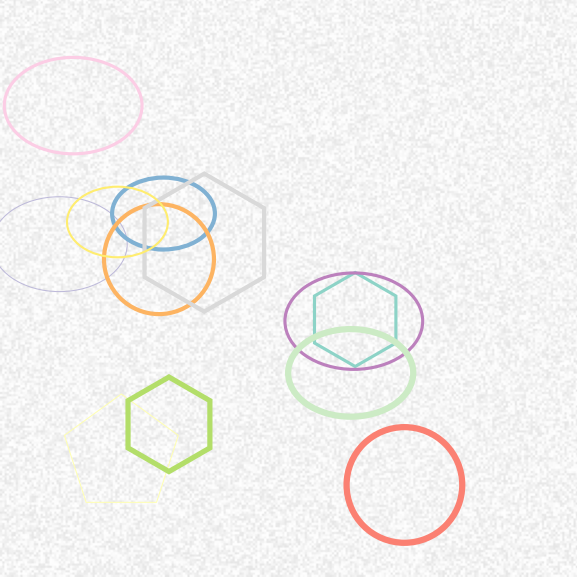[{"shape": "hexagon", "thickness": 1.5, "radius": 0.41, "center": [0.615, 0.446]}, {"shape": "pentagon", "thickness": 0.5, "radius": 0.52, "center": [0.21, 0.213]}, {"shape": "oval", "thickness": 0.5, "radius": 0.59, "center": [0.103, 0.576]}, {"shape": "circle", "thickness": 3, "radius": 0.5, "center": [0.7, 0.159]}, {"shape": "oval", "thickness": 2, "radius": 0.44, "center": [0.283, 0.629]}, {"shape": "circle", "thickness": 2, "radius": 0.48, "center": [0.275, 0.55]}, {"shape": "hexagon", "thickness": 2.5, "radius": 0.41, "center": [0.293, 0.264]}, {"shape": "oval", "thickness": 1.5, "radius": 0.6, "center": [0.127, 0.816]}, {"shape": "hexagon", "thickness": 2, "radius": 0.6, "center": [0.354, 0.579]}, {"shape": "oval", "thickness": 1.5, "radius": 0.6, "center": [0.613, 0.443]}, {"shape": "oval", "thickness": 3, "radius": 0.54, "center": [0.607, 0.353]}, {"shape": "oval", "thickness": 1, "radius": 0.44, "center": [0.203, 0.615]}]